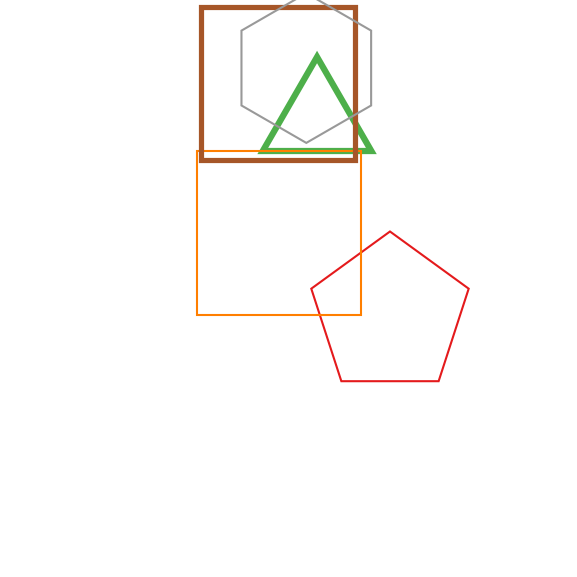[{"shape": "pentagon", "thickness": 1, "radius": 0.72, "center": [0.675, 0.455]}, {"shape": "triangle", "thickness": 3, "radius": 0.54, "center": [0.549, 0.792]}, {"shape": "square", "thickness": 1, "radius": 0.71, "center": [0.483, 0.595]}, {"shape": "square", "thickness": 2.5, "radius": 0.66, "center": [0.481, 0.854]}, {"shape": "hexagon", "thickness": 1, "radius": 0.65, "center": [0.53, 0.881]}]